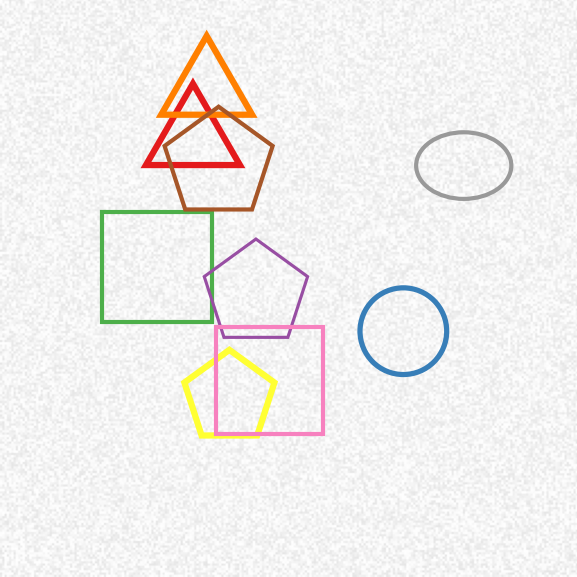[{"shape": "triangle", "thickness": 3, "radius": 0.47, "center": [0.334, 0.76]}, {"shape": "circle", "thickness": 2.5, "radius": 0.38, "center": [0.698, 0.426]}, {"shape": "square", "thickness": 2, "radius": 0.48, "center": [0.272, 0.537]}, {"shape": "pentagon", "thickness": 1.5, "radius": 0.47, "center": [0.443, 0.491]}, {"shape": "triangle", "thickness": 3, "radius": 0.45, "center": [0.358, 0.846]}, {"shape": "pentagon", "thickness": 3, "radius": 0.41, "center": [0.397, 0.311]}, {"shape": "pentagon", "thickness": 2, "radius": 0.49, "center": [0.379, 0.716]}, {"shape": "square", "thickness": 2, "radius": 0.47, "center": [0.466, 0.34]}, {"shape": "oval", "thickness": 2, "radius": 0.41, "center": [0.803, 0.712]}]